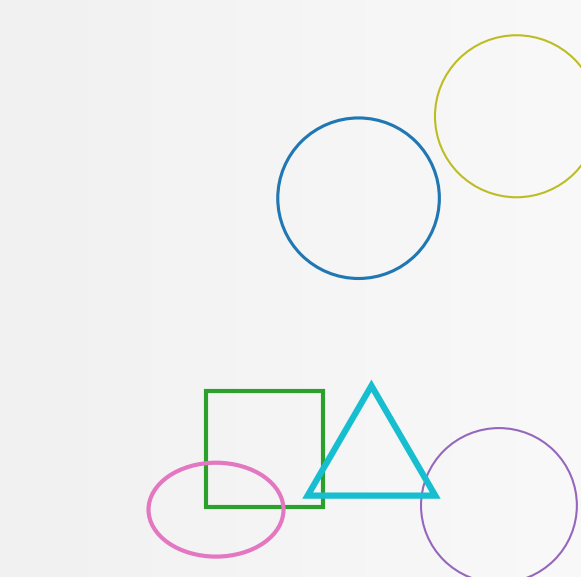[{"shape": "circle", "thickness": 1.5, "radius": 0.69, "center": [0.617, 0.656]}, {"shape": "square", "thickness": 2, "radius": 0.5, "center": [0.455, 0.222]}, {"shape": "circle", "thickness": 1, "radius": 0.67, "center": [0.858, 0.124]}, {"shape": "oval", "thickness": 2, "radius": 0.58, "center": [0.372, 0.117]}, {"shape": "circle", "thickness": 1, "radius": 0.7, "center": [0.889, 0.798]}, {"shape": "triangle", "thickness": 3, "radius": 0.63, "center": [0.639, 0.204]}]